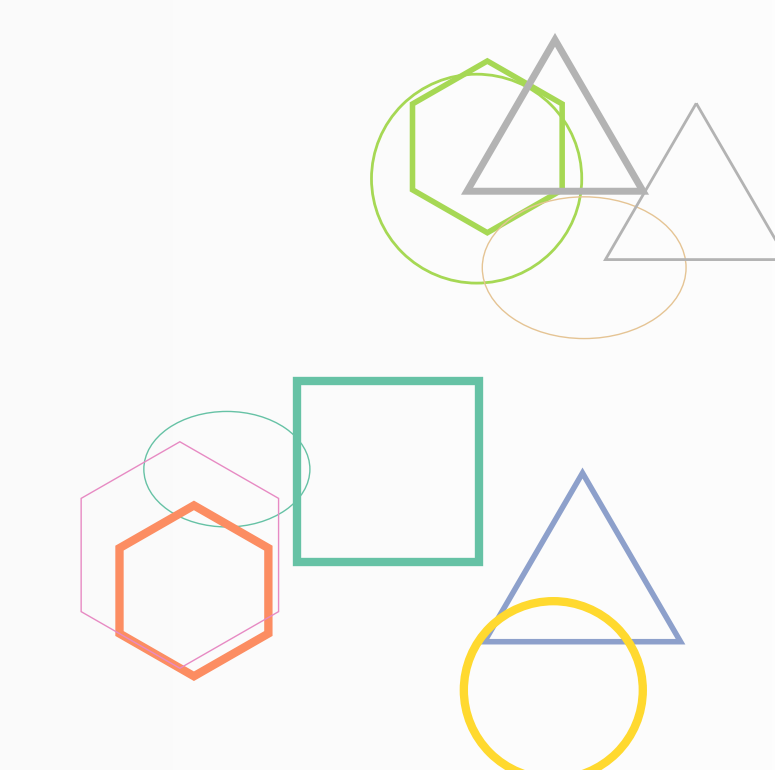[{"shape": "square", "thickness": 3, "radius": 0.59, "center": [0.5, 0.388]}, {"shape": "oval", "thickness": 0.5, "radius": 0.54, "center": [0.293, 0.391]}, {"shape": "hexagon", "thickness": 3, "radius": 0.55, "center": [0.25, 0.233]}, {"shape": "triangle", "thickness": 2, "radius": 0.73, "center": [0.752, 0.24]}, {"shape": "hexagon", "thickness": 0.5, "radius": 0.74, "center": [0.232, 0.279]}, {"shape": "hexagon", "thickness": 2, "radius": 0.56, "center": [0.629, 0.809]}, {"shape": "circle", "thickness": 1, "radius": 0.68, "center": [0.615, 0.768]}, {"shape": "circle", "thickness": 3, "radius": 0.58, "center": [0.714, 0.104]}, {"shape": "oval", "thickness": 0.5, "radius": 0.66, "center": [0.754, 0.652]}, {"shape": "triangle", "thickness": 2.5, "radius": 0.66, "center": [0.716, 0.817]}, {"shape": "triangle", "thickness": 1, "radius": 0.68, "center": [0.898, 0.731]}]